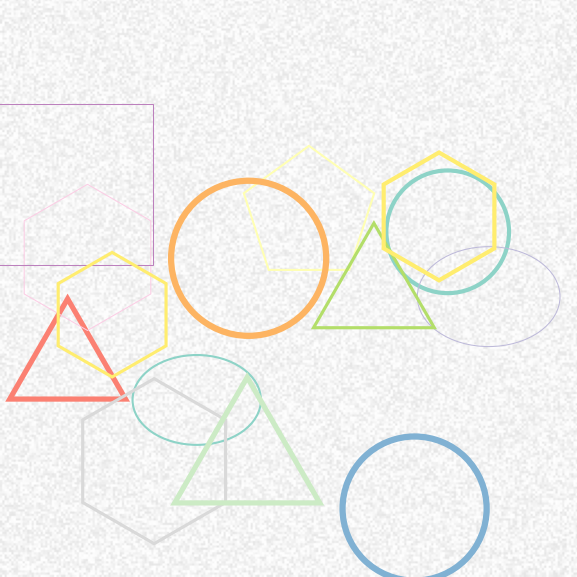[{"shape": "oval", "thickness": 1, "radius": 0.56, "center": [0.341, 0.307]}, {"shape": "circle", "thickness": 2, "radius": 0.53, "center": [0.775, 0.598]}, {"shape": "pentagon", "thickness": 1, "radius": 0.59, "center": [0.535, 0.628]}, {"shape": "oval", "thickness": 0.5, "radius": 0.62, "center": [0.846, 0.485]}, {"shape": "triangle", "thickness": 2.5, "radius": 0.58, "center": [0.117, 0.366]}, {"shape": "circle", "thickness": 3, "radius": 0.62, "center": [0.718, 0.119]}, {"shape": "circle", "thickness": 3, "radius": 0.67, "center": [0.431, 0.552]}, {"shape": "triangle", "thickness": 1.5, "radius": 0.6, "center": [0.647, 0.492]}, {"shape": "hexagon", "thickness": 0.5, "radius": 0.63, "center": [0.152, 0.553]}, {"shape": "hexagon", "thickness": 1.5, "radius": 0.71, "center": [0.267, 0.201]}, {"shape": "square", "thickness": 0.5, "radius": 0.69, "center": [0.126, 0.679]}, {"shape": "triangle", "thickness": 2.5, "radius": 0.73, "center": [0.428, 0.201]}, {"shape": "hexagon", "thickness": 1.5, "radius": 0.54, "center": [0.194, 0.454]}, {"shape": "hexagon", "thickness": 2, "radius": 0.55, "center": [0.76, 0.624]}]